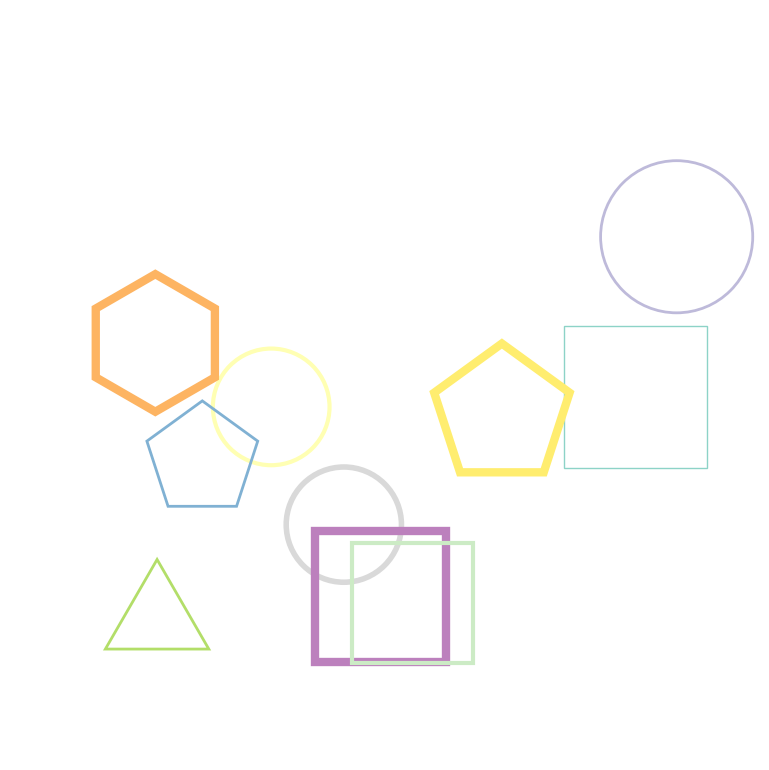[{"shape": "square", "thickness": 0.5, "radius": 0.46, "center": [0.826, 0.484]}, {"shape": "circle", "thickness": 1.5, "radius": 0.38, "center": [0.352, 0.472]}, {"shape": "circle", "thickness": 1, "radius": 0.49, "center": [0.879, 0.693]}, {"shape": "pentagon", "thickness": 1, "radius": 0.38, "center": [0.263, 0.404]}, {"shape": "hexagon", "thickness": 3, "radius": 0.45, "center": [0.202, 0.555]}, {"shape": "triangle", "thickness": 1, "radius": 0.39, "center": [0.204, 0.196]}, {"shape": "circle", "thickness": 2, "radius": 0.37, "center": [0.447, 0.319]}, {"shape": "square", "thickness": 3, "radius": 0.43, "center": [0.494, 0.225]}, {"shape": "square", "thickness": 1.5, "radius": 0.39, "center": [0.536, 0.217]}, {"shape": "pentagon", "thickness": 3, "radius": 0.46, "center": [0.652, 0.461]}]